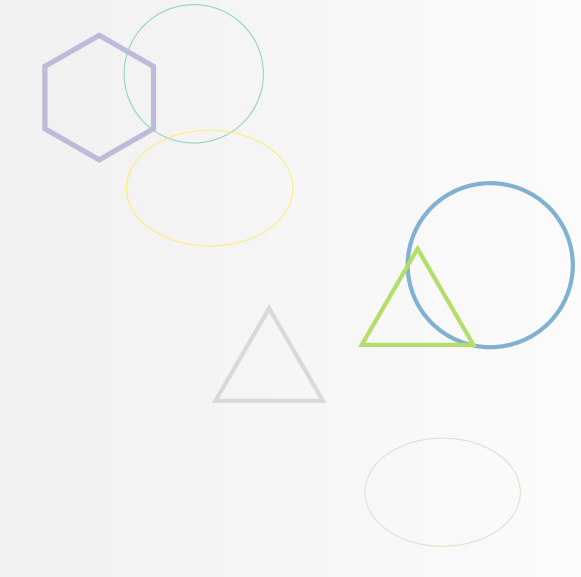[{"shape": "circle", "thickness": 0.5, "radius": 0.6, "center": [0.333, 0.871]}, {"shape": "hexagon", "thickness": 2.5, "radius": 0.54, "center": [0.171, 0.83]}, {"shape": "circle", "thickness": 2, "radius": 0.71, "center": [0.843, 0.54]}, {"shape": "triangle", "thickness": 2, "radius": 0.55, "center": [0.718, 0.457]}, {"shape": "triangle", "thickness": 2, "radius": 0.53, "center": [0.463, 0.358]}, {"shape": "oval", "thickness": 0.5, "radius": 0.67, "center": [0.762, 0.147]}, {"shape": "oval", "thickness": 0.5, "radius": 0.72, "center": [0.361, 0.673]}]